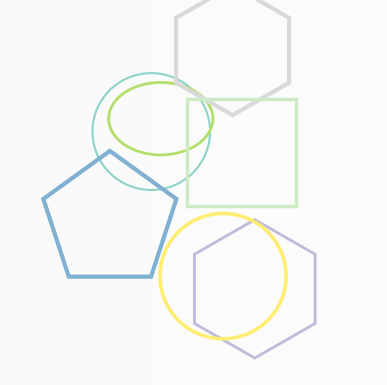[{"shape": "circle", "thickness": 1.5, "radius": 0.76, "center": [0.39, 0.658]}, {"shape": "hexagon", "thickness": 2, "radius": 0.9, "center": [0.658, 0.25]}, {"shape": "pentagon", "thickness": 3, "radius": 0.9, "center": [0.284, 0.427]}, {"shape": "oval", "thickness": 2, "radius": 0.67, "center": [0.415, 0.692]}, {"shape": "hexagon", "thickness": 3, "radius": 0.84, "center": [0.6, 0.869]}, {"shape": "square", "thickness": 2.5, "radius": 0.7, "center": [0.623, 0.604]}, {"shape": "circle", "thickness": 2.5, "radius": 0.81, "center": [0.576, 0.283]}]